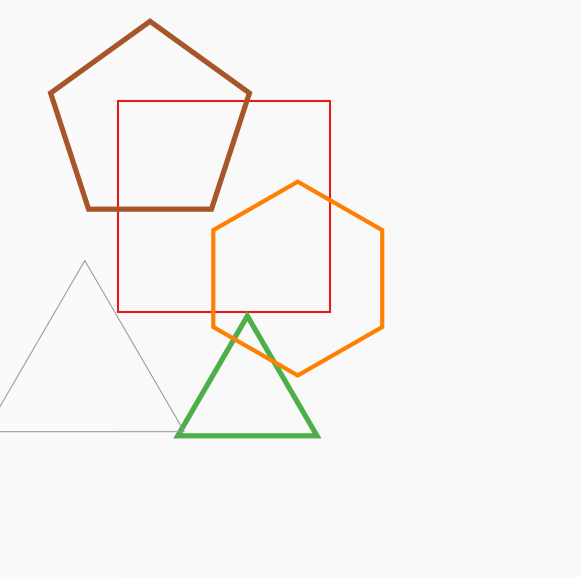[{"shape": "square", "thickness": 1, "radius": 0.91, "center": [0.385, 0.642]}, {"shape": "triangle", "thickness": 2.5, "radius": 0.69, "center": [0.426, 0.314]}, {"shape": "hexagon", "thickness": 2, "radius": 0.84, "center": [0.512, 0.517]}, {"shape": "pentagon", "thickness": 2.5, "radius": 0.9, "center": [0.258, 0.782]}, {"shape": "triangle", "thickness": 0.5, "radius": 0.99, "center": [0.146, 0.35]}]